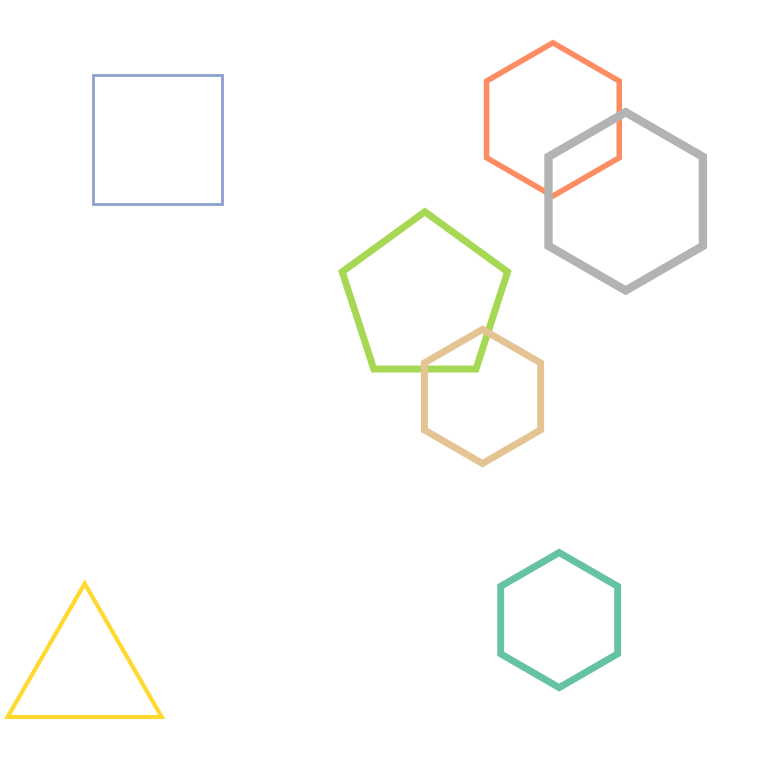[{"shape": "hexagon", "thickness": 2.5, "radius": 0.44, "center": [0.726, 0.195]}, {"shape": "hexagon", "thickness": 2, "radius": 0.5, "center": [0.718, 0.845]}, {"shape": "square", "thickness": 1, "radius": 0.42, "center": [0.204, 0.819]}, {"shape": "pentagon", "thickness": 2.5, "radius": 0.56, "center": [0.552, 0.612]}, {"shape": "triangle", "thickness": 1.5, "radius": 0.58, "center": [0.11, 0.127]}, {"shape": "hexagon", "thickness": 2.5, "radius": 0.44, "center": [0.627, 0.485]}, {"shape": "hexagon", "thickness": 3, "radius": 0.58, "center": [0.813, 0.739]}]